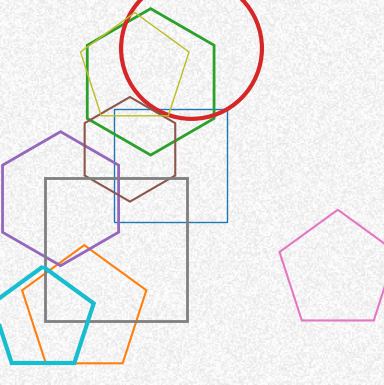[{"shape": "square", "thickness": 1, "radius": 0.73, "center": [0.442, 0.571]}, {"shape": "pentagon", "thickness": 1.5, "radius": 0.85, "center": [0.219, 0.194]}, {"shape": "hexagon", "thickness": 2, "radius": 0.95, "center": [0.391, 0.787]}, {"shape": "circle", "thickness": 3, "radius": 0.91, "center": [0.497, 0.874]}, {"shape": "hexagon", "thickness": 2, "radius": 0.87, "center": [0.157, 0.484]}, {"shape": "hexagon", "thickness": 1.5, "radius": 0.68, "center": [0.338, 0.612]}, {"shape": "pentagon", "thickness": 1.5, "radius": 0.8, "center": [0.877, 0.296]}, {"shape": "square", "thickness": 2, "radius": 0.93, "center": [0.301, 0.351]}, {"shape": "pentagon", "thickness": 1, "radius": 0.74, "center": [0.35, 0.819]}, {"shape": "pentagon", "thickness": 3, "radius": 0.69, "center": [0.112, 0.169]}]